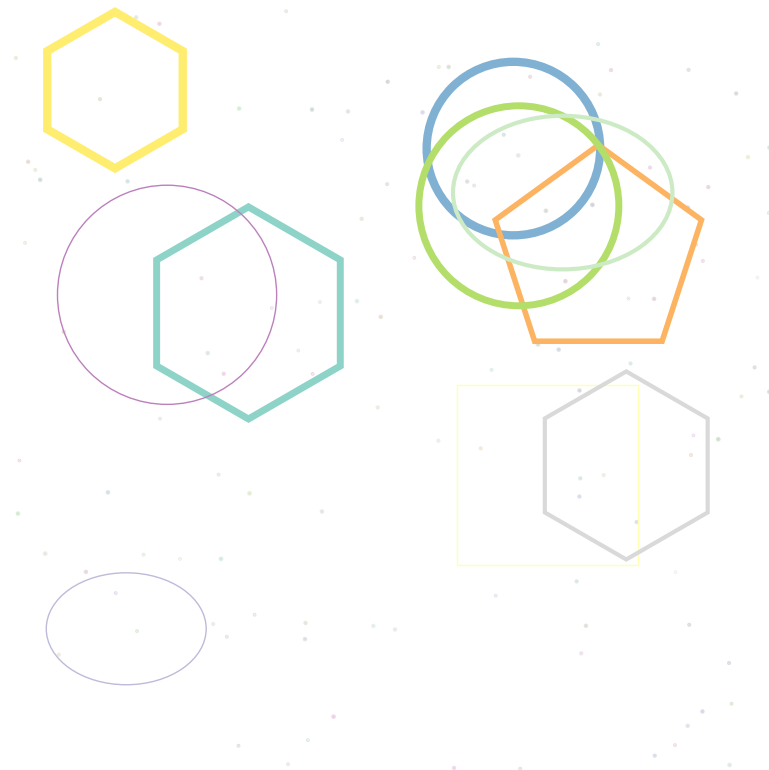[{"shape": "hexagon", "thickness": 2.5, "radius": 0.69, "center": [0.323, 0.594]}, {"shape": "square", "thickness": 0.5, "radius": 0.59, "center": [0.711, 0.383]}, {"shape": "oval", "thickness": 0.5, "radius": 0.52, "center": [0.164, 0.183]}, {"shape": "circle", "thickness": 3, "radius": 0.56, "center": [0.667, 0.807]}, {"shape": "pentagon", "thickness": 2, "radius": 0.7, "center": [0.777, 0.671]}, {"shape": "circle", "thickness": 2.5, "radius": 0.65, "center": [0.674, 0.733]}, {"shape": "hexagon", "thickness": 1.5, "radius": 0.61, "center": [0.813, 0.396]}, {"shape": "circle", "thickness": 0.5, "radius": 0.71, "center": [0.217, 0.617]}, {"shape": "oval", "thickness": 1.5, "radius": 0.71, "center": [0.731, 0.75]}, {"shape": "hexagon", "thickness": 3, "radius": 0.51, "center": [0.149, 0.883]}]